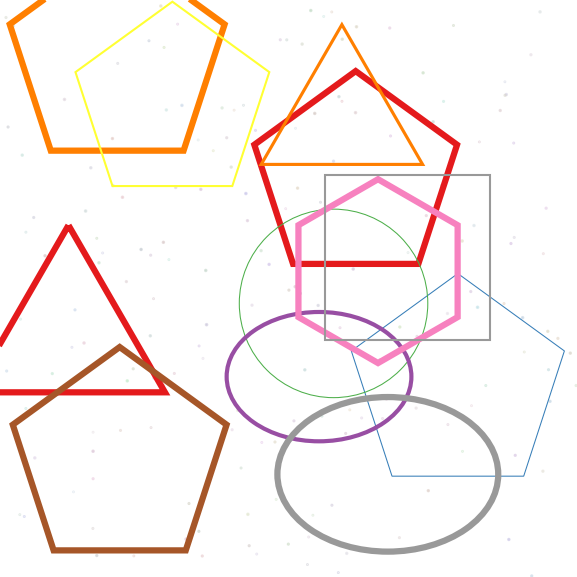[{"shape": "pentagon", "thickness": 3, "radius": 0.92, "center": [0.616, 0.691]}, {"shape": "triangle", "thickness": 3, "radius": 0.96, "center": [0.119, 0.416]}, {"shape": "pentagon", "thickness": 0.5, "radius": 0.97, "center": [0.793, 0.332]}, {"shape": "circle", "thickness": 0.5, "radius": 0.82, "center": [0.578, 0.474]}, {"shape": "oval", "thickness": 2, "radius": 0.8, "center": [0.552, 0.347]}, {"shape": "pentagon", "thickness": 3, "radius": 0.98, "center": [0.203, 0.897]}, {"shape": "triangle", "thickness": 1.5, "radius": 0.81, "center": [0.592, 0.795]}, {"shape": "pentagon", "thickness": 1, "radius": 0.88, "center": [0.299, 0.82]}, {"shape": "pentagon", "thickness": 3, "radius": 0.97, "center": [0.207, 0.204]}, {"shape": "hexagon", "thickness": 3, "radius": 0.8, "center": [0.655, 0.53]}, {"shape": "oval", "thickness": 3, "radius": 0.96, "center": [0.672, 0.178]}, {"shape": "square", "thickness": 1, "radius": 0.71, "center": [0.705, 0.553]}]